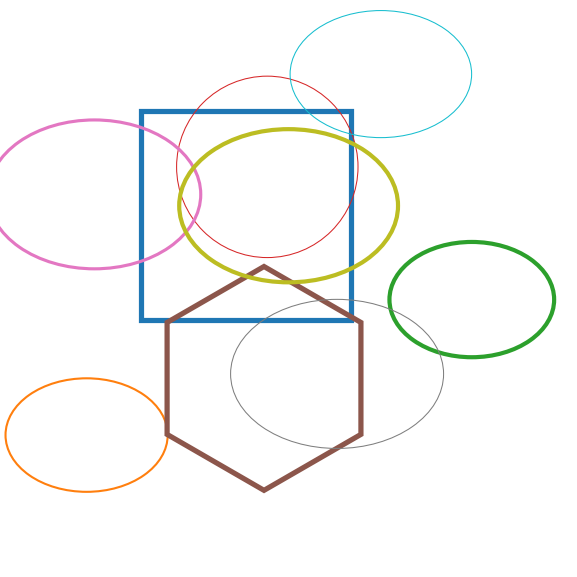[{"shape": "square", "thickness": 2.5, "radius": 0.91, "center": [0.426, 0.626]}, {"shape": "oval", "thickness": 1, "radius": 0.7, "center": [0.15, 0.246]}, {"shape": "oval", "thickness": 2, "radius": 0.71, "center": [0.817, 0.48]}, {"shape": "circle", "thickness": 0.5, "radius": 0.79, "center": [0.463, 0.71]}, {"shape": "hexagon", "thickness": 2.5, "radius": 0.97, "center": [0.457, 0.344]}, {"shape": "oval", "thickness": 1.5, "radius": 0.92, "center": [0.163, 0.663]}, {"shape": "oval", "thickness": 0.5, "radius": 0.92, "center": [0.584, 0.352]}, {"shape": "oval", "thickness": 2, "radius": 0.95, "center": [0.5, 0.643]}, {"shape": "oval", "thickness": 0.5, "radius": 0.79, "center": [0.66, 0.871]}]